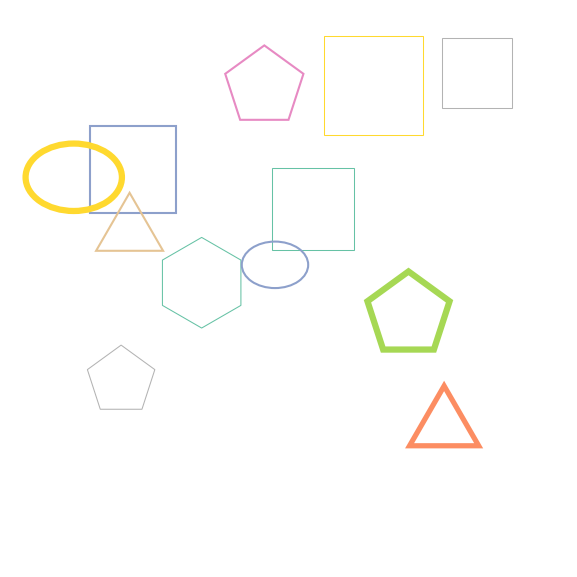[{"shape": "hexagon", "thickness": 0.5, "radius": 0.39, "center": [0.349, 0.51]}, {"shape": "square", "thickness": 0.5, "radius": 0.35, "center": [0.542, 0.637]}, {"shape": "triangle", "thickness": 2.5, "radius": 0.35, "center": [0.769, 0.262]}, {"shape": "square", "thickness": 1, "radius": 0.37, "center": [0.23, 0.705]}, {"shape": "oval", "thickness": 1, "radius": 0.29, "center": [0.476, 0.541]}, {"shape": "pentagon", "thickness": 1, "radius": 0.36, "center": [0.458, 0.849]}, {"shape": "pentagon", "thickness": 3, "radius": 0.37, "center": [0.707, 0.454]}, {"shape": "square", "thickness": 0.5, "radius": 0.43, "center": [0.647, 0.851]}, {"shape": "oval", "thickness": 3, "radius": 0.42, "center": [0.128, 0.692]}, {"shape": "triangle", "thickness": 1, "radius": 0.33, "center": [0.224, 0.598]}, {"shape": "square", "thickness": 0.5, "radius": 0.3, "center": [0.826, 0.873]}, {"shape": "pentagon", "thickness": 0.5, "radius": 0.31, "center": [0.21, 0.34]}]